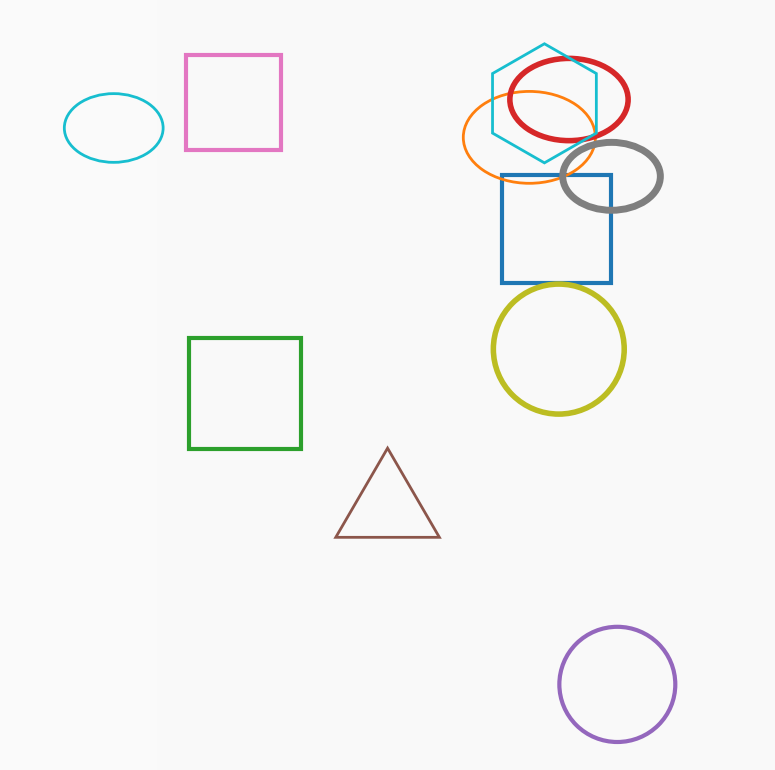[{"shape": "square", "thickness": 1.5, "radius": 0.35, "center": [0.718, 0.702]}, {"shape": "oval", "thickness": 1, "radius": 0.43, "center": [0.683, 0.822]}, {"shape": "square", "thickness": 1.5, "radius": 0.36, "center": [0.316, 0.489]}, {"shape": "oval", "thickness": 2, "radius": 0.38, "center": [0.734, 0.871]}, {"shape": "circle", "thickness": 1.5, "radius": 0.37, "center": [0.797, 0.111]}, {"shape": "triangle", "thickness": 1, "radius": 0.39, "center": [0.5, 0.341]}, {"shape": "square", "thickness": 1.5, "radius": 0.31, "center": [0.301, 0.867]}, {"shape": "oval", "thickness": 2.5, "radius": 0.31, "center": [0.789, 0.771]}, {"shape": "circle", "thickness": 2, "radius": 0.42, "center": [0.721, 0.547]}, {"shape": "oval", "thickness": 1, "radius": 0.32, "center": [0.147, 0.834]}, {"shape": "hexagon", "thickness": 1, "radius": 0.39, "center": [0.702, 0.866]}]